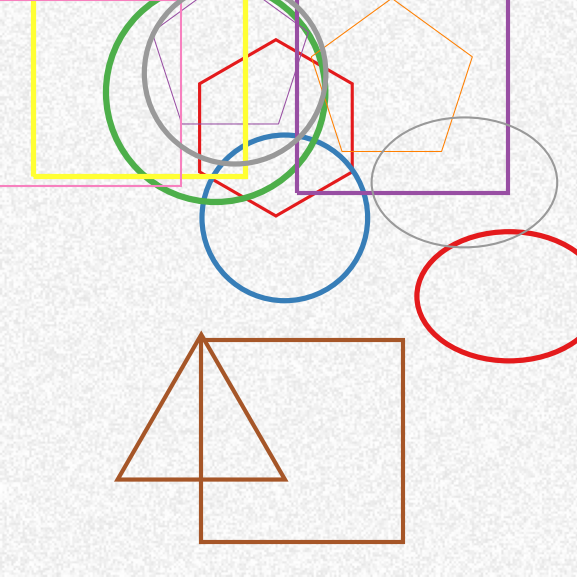[{"shape": "hexagon", "thickness": 1.5, "radius": 0.76, "center": [0.478, 0.778]}, {"shape": "oval", "thickness": 2.5, "radius": 0.8, "center": [0.882, 0.486]}, {"shape": "circle", "thickness": 2.5, "radius": 0.72, "center": [0.493, 0.622]}, {"shape": "circle", "thickness": 3, "radius": 0.95, "center": [0.373, 0.839]}, {"shape": "pentagon", "thickness": 0.5, "radius": 0.71, "center": [0.399, 0.9]}, {"shape": "square", "thickness": 2, "radius": 0.91, "center": [0.697, 0.847]}, {"shape": "pentagon", "thickness": 0.5, "radius": 0.73, "center": [0.678, 0.855]}, {"shape": "square", "thickness": 2.5, "radius": 0.92, "center": [0.241, 0.878]}, {"shape": "square", "thickness": 2, "radius": 0.87, "center": [0.523, 0.235]}, {"shape": "triangle", "thickness": 2, "radius": 0.84, "center": [0.349, 0.252]}, {"shape": "square", "thickness": 1, "radius": 0.81, "center": [0.153, 0.839]}, {"shape": "oval", "thickness": 1, "radius": 0.8, "center": [0.804, 0.683]}, {"shape": "circle", "thickness": 2.5, "radius": 0.79, "center": [0.407, 0.872]}]